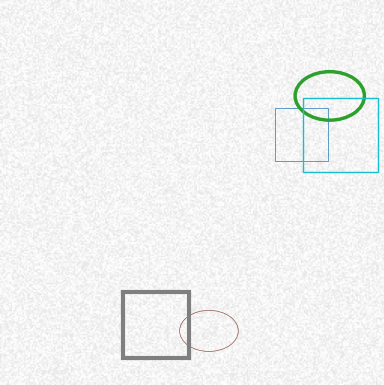[{"shape": "square", "thickness": 0.5, "radius": 0.34, "center": [0.783, 0.652]}, {"shape": "oval", "thickness": 2.5, "radius": 0.45, "center": [0.857, 0.751]}, {"shape": "oval", "thickness": 0.5, "radius": 0.38, "center": [0.543, 0.14]}, {"shape": "square", "thickness": 3, "radius": 0.43, "center": [0.404, 0.156]}, {"shape": "square", "thickness": 1, "radius": 0.48, "center": [0.885, 0.649]}]